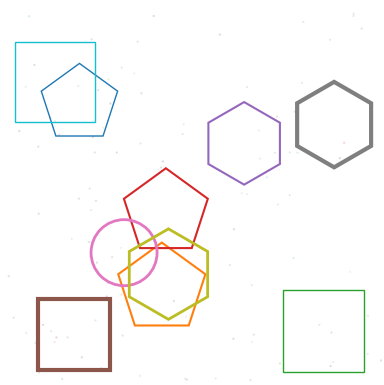[{"shape": "pentagon", "thickness": 1, "radius": 0.52, "center": [0.206, 0.731]}, {"shape": "pentagon", "thickness": 1.5, "radius": 0.6, "center": [0.42, 0.251]}, {"shape": "square", "thickness": 1, "radius": 0.53, "center": [0.84, 0.14]}, {"shape": "pentagon", "thickness": 1.5, "radius": 0.57, "center": [0.431, 0.448]}, {"shape": "hexagon", "thickness": 1.5, "radius": 0.54, "center": [0.634, 0.628]}, {"shape": "square", "thickness": 3, "radius": 0.46, "center": [0.192, 0.131]}, {"shape": "circle", "thickness": 2, "radius": 0.43, "center": [0.322, 0.344]}, {"shape": "hexagon", "thickness": 3, "radius": 0.55, "center": [0.868, 0.676]}, {"shape": "hexagon", "thickness": 2, "radius": 0.59, "center": [0.438, 0.288]}, {"shape": "square", "thickness": 1, "radius": 0.52, "center": [0.142, 0.786]}]